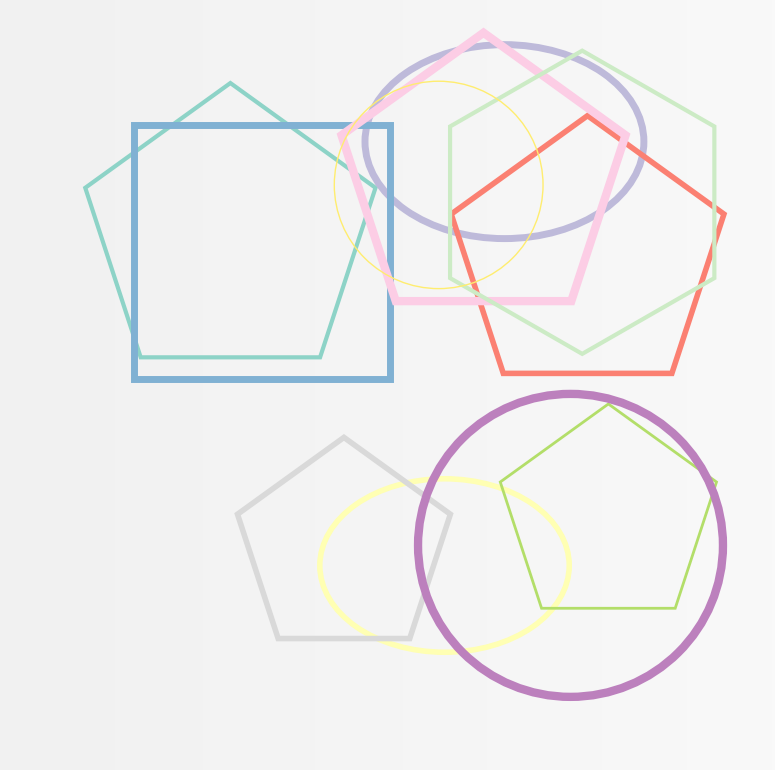[{"shape": "pentagon", "thickness": 1.5, "radius": 0.98, "center": [0.297, 0.695]}, {"shape": "oval", "thickness": 2, "radius": 0.8, "center": [0.574, 0.266]}, {"shape": "oval", "thickness": 2.5, "radius": 0.9, "center": [0.651, 0.816]}, {"shape": "pentagon", "thickness": 2, "radius": 0.93, "center": [0.758, 0.665]}, {"shape": "square", "thickness": 2.5, "radius": 0.82, "center": [0.338, 0.673]}, {"shape": "pentagon", "thickness": 1, "radius": 0.73, "center": [0.785, 0.329]}, {"shape": "pentagon", "thickness": 3, "radius": 0.96, "center": [0.624, 0.765]}, {"shape": "pentagon", "thickness": 2, "radius": 0.72, "center": [0.444, 0.288]}, {"shape": "circle", "thickness": 3, "radius": 0.98, "center": [0.736, 0.292]}, {"shape": "hexagon", "thickness": 1.5, "radius": 0.98, "center": [0.751, 0.737]}, {"shape": "circle", "thickness": 0.5, "radius": 0.67, "center": [0.566, 0.76]}]